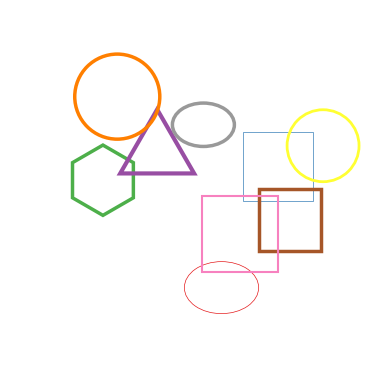[{"shape": "oval", "thickness": 0.5, "radius": 0.48, "center": [0.575, 0.253]}, {"shape": "square", "thickness": 0.5, "radius": 0.45, "center": [0.722, 0.567]}, {"shape": "hexagon", "thickness": 2.5, "radius": 0.46, "center": [0.267, 0.532]}, {"shape": "triangle", "thickness": 3, "radius": 0.55, "center": [0.408, 0.605]}, {"shape": "circle", "thickness": 2.5, "radius": 0.55, "center": [0.305, 0.749]}, {"shape": "circle", "thickness": 2, "radius": 0.47, "center": [0.839, 0.622]}, {"shape": "square", "thickness": 2.5, "radius": 0.4, "center": [0.754, 0.429]}, {"shape": "square", "thickness": 1.5, "radius": 0.5, "center": [0.624, 0.393]}, {"shape": "oval", "thickness": 2.5, "radius": 0.4, "center": [0.528, 0.676]}]